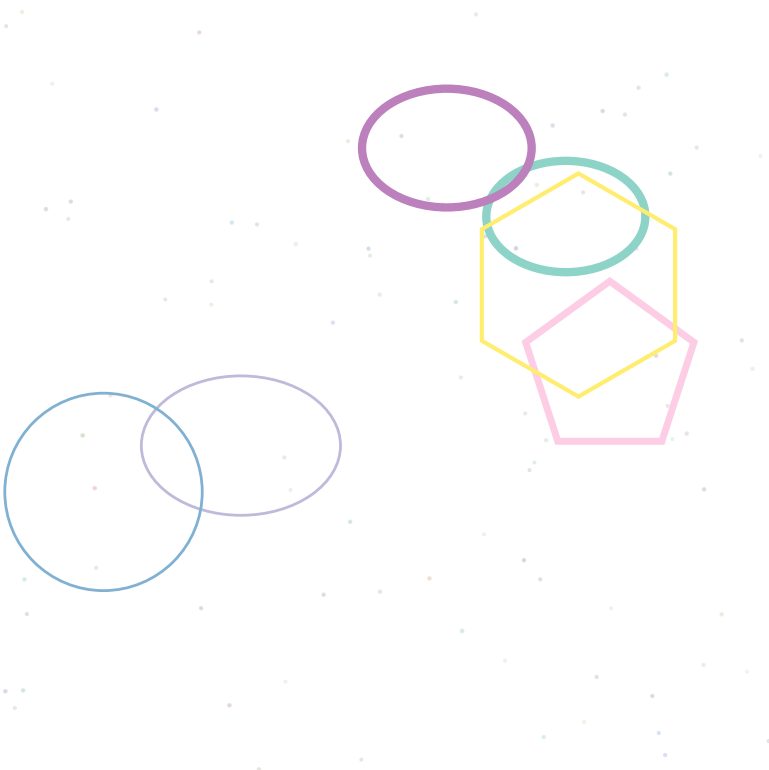[{"shape": "oval", "thickness": 3, "radius": 0.52, "center": [0.735, 0.719]}, {"shape": "oval", "thickness": 1, "radius": 0.65, "center": [0.313, 0.421]}, {"shape": "circle", "thickness": 1, "radius": 0.64, "center": [0.134, 0.361]}, {"shape": "pentagon", "thickness": 2.5, "radius": 0.57, "center": [0.792, 0.52]}, {"shape": "oval", "thickness": 3, "radius": 0.55, "center": [0.58, 0.808]}, {"shape": "hexagon", "thickness": 1.5, "radius": 0.72, "center": [0.751, 0.63]}]